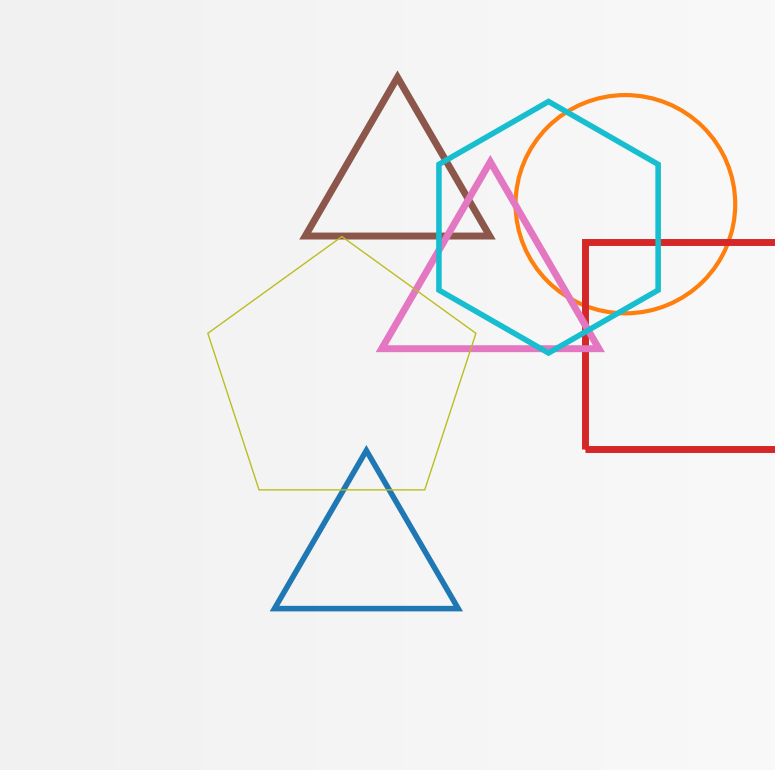[{"shape": "triangle", "thickness": 2, "radius": 0.68, "center": [0.473, 0.278]}, {"shape": "circle", "thickness": 1.5, "radius": 0.71, "center": [0.807, 0.735]}, {"shape": "square", "thickness": 2.5, "radius": 0.67, "center": [0.889, 0.551]}, {"shape": "triangle", "thickness": 2.5, "radius": 0.69, "center": [0.513, 0.762]}, {"shape": "triangle", "thickness": 2.5, "radius": 0.81, "center": [0.633, 0.628]}, {"shape": "pentagon", "thickness": 0.5, "radius": 0.91, "center": [0.441, 0.511]}, {"shape": "hexagon", "thickness": 2, "radius": 0.82, "center": [0.708, 0.705]}]